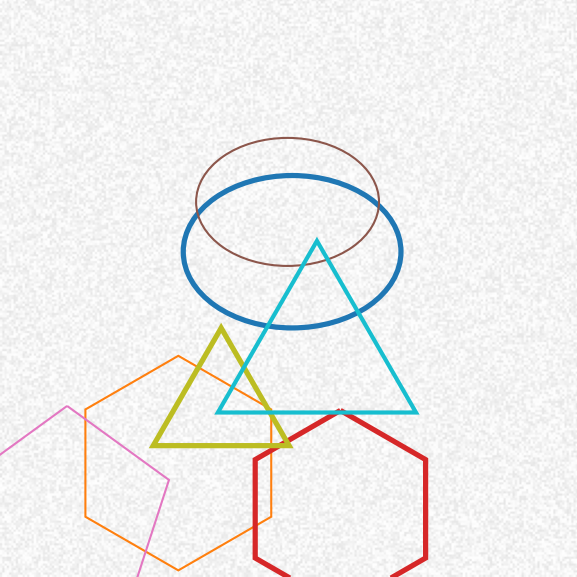[{"shape": "oval", "thickness": 2.5, "radius": 0.94, "center": [0.506, 0.563]}, {"shape": "hexagon", "thickness": 1, "radius": 0.93, "center": [0.309, 0.197]}, {"shape": "hexagon", "thickness": 2.5, "radius": 0.85, "center": [0.589, 0.118]}, {"shape": "oval", "thickness": 1, "radius": 0.79, "center": [0.498, 0.649]}, {"shape": "pentagon", "thickness": 1, "radius": 0.93, "center": [0.116, 0.111]}, {"shape": "triangle", "thickness": 2.5, "radius": 0.68, "center": [0.383, 0.295]}, {"shape": "triangle", "thickness": 2, "radius": 0.99, "center": [0.549, 0.384]}]